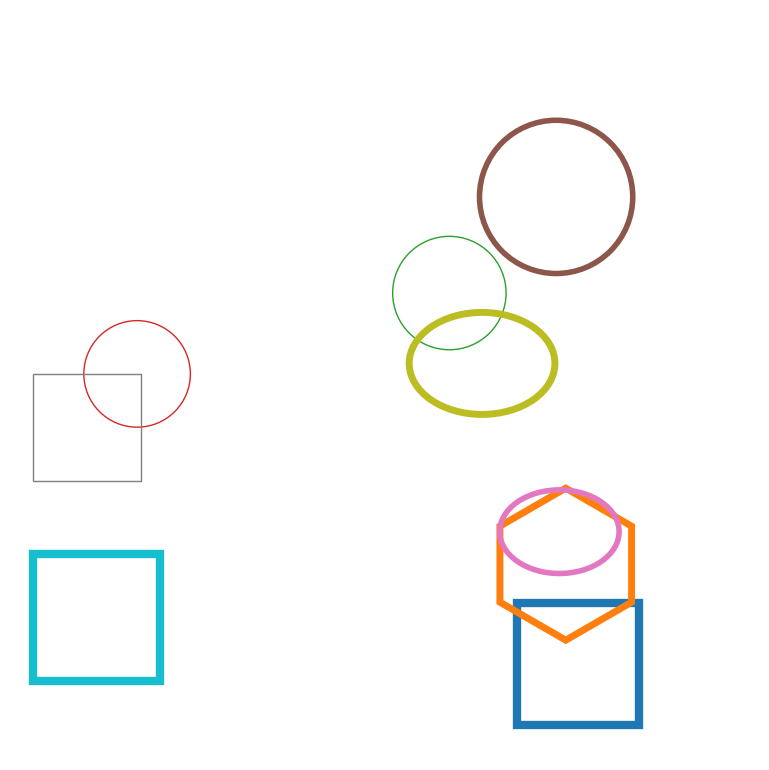[{"shape": "square", "thickness": 3, "radius": 0.4, "center": [0.75, 0.138]}, {"shape": "hexagon", "thickness": 2.5, "radius": 0.49, "center": [0.735, 0.267]}, {"shape": "circle", "thickness": 0.5, "radius": 0.37, "center": [0.584, 0.619]}, {"shape": "circle", "thickness": 0.5, "radius": 0.35, "center": [0.178, 0.514]}, {"shape": "circle", "thickness": 2, "radius": 0.5, "center": [0.722, 0.744]}, {"shape": "oval", "thickness": 2, "radius": 0.39, "center": [0.726, 0.309]}, {"shape": "square", "thickness": 0.5, "radius": 0.35, "center": [0.113, 0.445]}, {"shape": "oval", "thickness": 2.5, "radius": 0.47, "center": [0.626, 0.528]}, {"shape": "square", "thickness": 3, "radius": 0.41, "center": [0.125, 0.198]}]